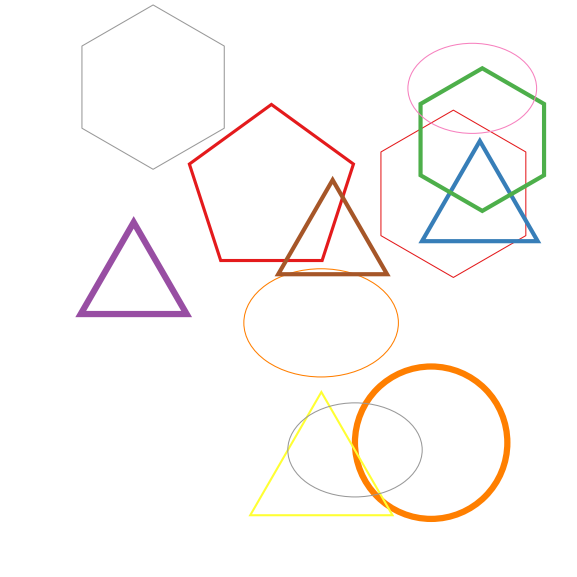[{"shape": "hexagon", "thickness": 0.5, "radius": 0.72, "center": [0.785, 0.664]}, {"shape": "pentagon", "thickness": 1.5, "radius": 0.75, "center": [0.47, 0.669]}, {"shape": "triangle", "thickness": 2, "radius": 0.58, "center": [0.831, 0.639]}, {"shape": "hexagon", "thickness": 2, "radius": 0.62, "center": [0.835, 0.757]}, {"shape": "triangle", "thickness": 3, "radius": 0.53, "center": [0.232, 0.508]}, {"shape": "circle", "thickness": 3, "radius": 0.66, "center": [0.747, 0.233]}, {"shape": "oval", "thickness": 0.5, "radius": 0.67, "center": [0.556, 0.44]}, {"shape": "triangle", "thickness": 1, "radius": 0.71, "center": [0.556, 0.178]}, {"shape": "triangle", "thickness": 2, "radius": 0.54, "center": [0.576, 0.579]}, {"shape": "oval", "thickness": 0.5, "radius": 0.56, "center": [0.818, 0.846]}, {"shape": "oval", "thickness": 0.5, "radius": 0.58, "center": [0.615, 0.22]}, {"shape": "hexagon", "thickness": 0.5, "radius": 0.71, "center": [0.265, 0.848]}]